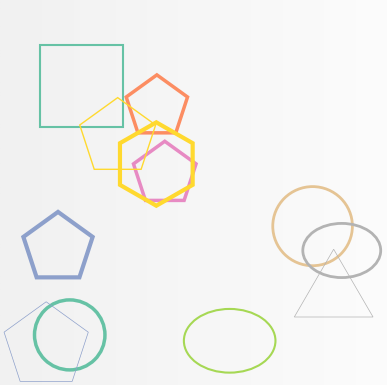[{"shape": "circle", "thickness": 2.5, "radius": 0.45, "center": [0.18, 0.13]}, {"shape": "square", "thickness": 1.5, "radius": 0.53, "center": [0.211, 0.776]}, {"shape": "pentagon", "thickness": 2.5, "radius": 0.42, "center": [0.405, 0.722]}, {"shape": "pentagon", "thickness": 3, "radius": 0.47, "center": [0.15, 0.356]}, {"shape": "pentagon", "thickness": 0.5, "radius": 0.57, "center": [0.119, 0.102]}, {"shape": "pentagon", "thickness": 2.5, "radius": 0.42, "center": [0.425, 0.548]}, {"shape": "oval", "thickness": 1.5, "radius": 0.59, "center": [0.593, 0.115]}, {"shape": "hexagon", "thickness": 3, "radius": 0.54, "center": [0.403, 0.574]}, {"shape": "pentagon", "thickness": 1, "radius": 0.51, "center": [0.304, 0.643]}, {"shape": "circle", "thickness": 2, "radius": 0.51, "center": [0.807, 0.413]}, {"shape": "oval", "thickness": 2, "radius": 0.5, "center": [0.882, 0.349]}, {"shape": "triangle", "thickness": 0.5, "radius": 0.59, "center": [0.861, 0.235]}]